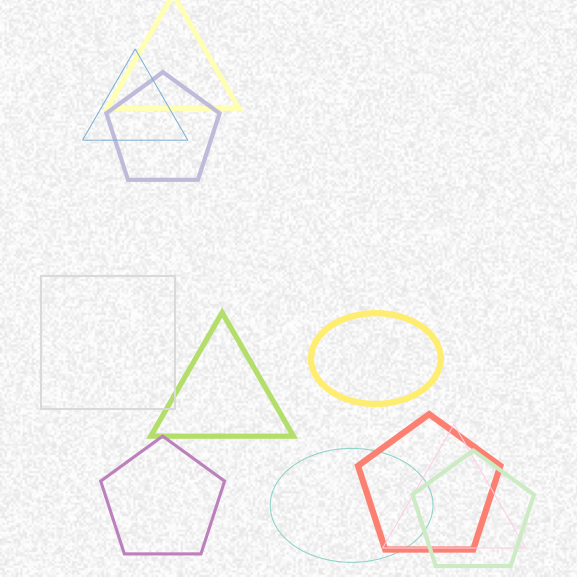[{"shape": "oval", "thickness": 0.5, "radius": 0.7, "center": [0.609, 0.124]}, {"shape": "triangle", "thickness": 2.5, "radius": 0.66, "center": [0.3, 0.877]}, {"shape": "pentagon", "thickness": 2, "radius": 0.52, "center": [0.282, 0.771]}, {"shape": "pentagon", "thickness": 3, "radius": 0.65, "center": [0.743, 0.152]}, {"shape": "triangle", "thickness": 0.5, "radius": 0.53, "center": [0.234, 0.809]}, {"shape": "triangle", "thickness": 2.5, "radius": 0.71, "center": [0.385, 0.315]}, {"shape": "triangle", "thickness": 0.5, "radius": 0.71, "center": [0.786, 0.122]}, {"shape": "square", "thickness": 1, "radius": 0.58, "center": [0.187, 0.406]}, {"shape": "pentagon", "thickness": 1.5, "radius": 0.56, "center": [0.282, 0.131]}, {"shape": "pentagon", "thickness": 2, "radius": 0.55, "center": [0.819, 0.108]}, {"shape": "oval", "thickness": 3, "radius": 0.56, "center": [0.651, 0.378]}]